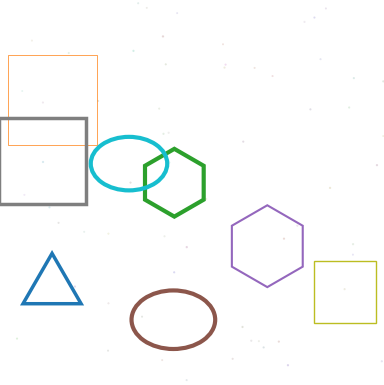[{"shape": "triangle", "thickness": 2.5, "radius": 0.44, "center": [0.135, 0.255]}, {"shape": "square", "thickness": 0.5, "radius": 0.58, "center": [0.136, 0.74]}, {"shape": "hexagon", "thickness": 3, "radius": 0.44, "center": [0.453, 0.525]}, {"shape": "hexagon", "thickness": 1.5, "radius": 0.53, "center": [0.694, 0.361]}, {"shape": "oval", "thickness": 3, "radius": 0.54, "center": [0.45, 0.17]}, {"shape": "square", "thickness": 2.5, "radius": 0.56, "center": [0.11, 0.583]}, {"shape": "square", "thickness": 1, "radius": 0.4, "center": [0.897, 0.241]}, {"shape": "oval", "thickness": 3, "radius": 0.5, "center": [0.335, 0.575]}]